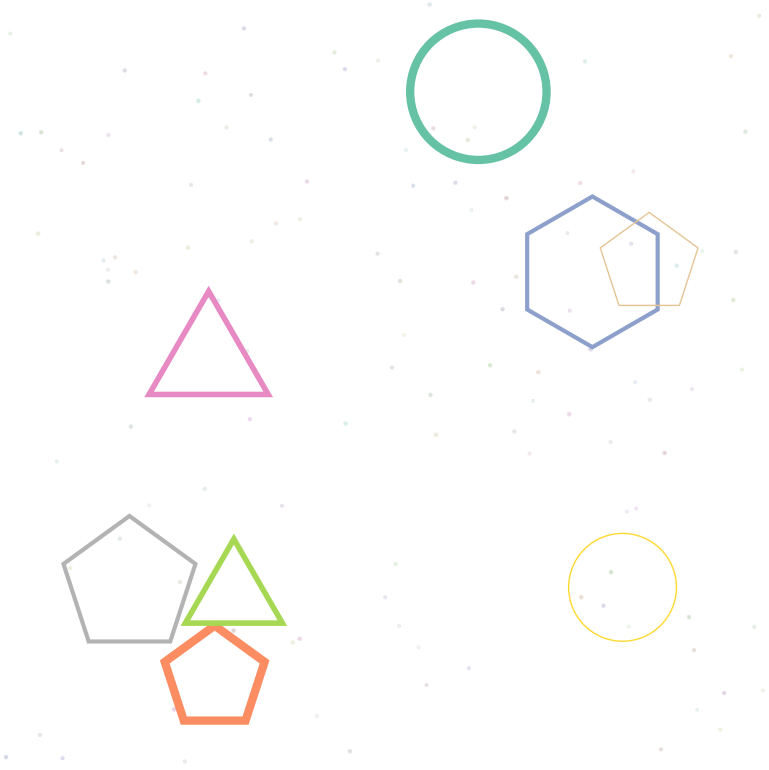[{"shape": "circle", "thickness": 3, "radius": 0.44, "center": [0.621, 0.881]}, {"shape": "pentagon", "thickness": 3, "radius": 0.34, "center": [0.279, 0.119]}, {"shape": "hexagon", "thickness": 1.5, "radius": 0.49, "center": [0.769, 0.647]}, {"shape": "triangle", "thickness": 2, "radius": 0.45, "center": [0.271, 0.532]}, {"shape": "triangle", "thickness": 2, "radius": 0.36, "center": [0.304, 0.227]}, {"shape": "circle", "thickness": 0.5, "radius": 0.35, "center": [0.808, 0.237]}, {"shape": "pentagon", "thickness": 0.5, "radius": 0.33, "center": [0.843, 0.657]}, {"shape": "pentagon", "thickness": 1.5, "radius": 0.45, "center": [0.168, 0.24]}]